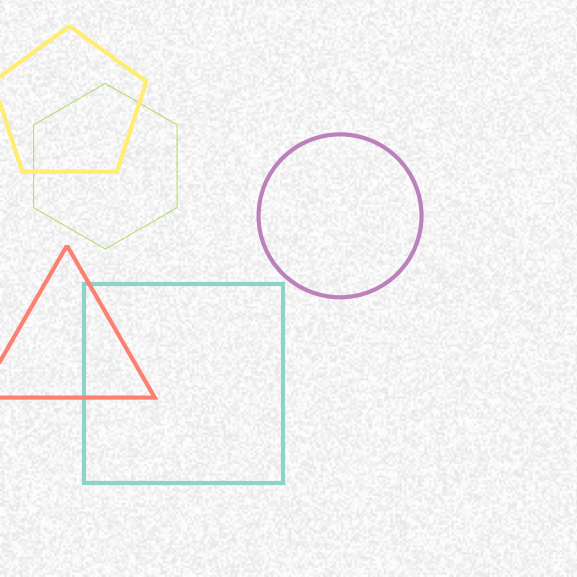[{"shape": "square", "thickness": 2, "radius": 0.86, "center": [0.318, 0.335]}, {"shape": "triangle", "thickness": 2, "radius": 0.88, "center": [0.116, 0.398]}, {"shape": "hexagon", "thickness": 0.5, "radius": 0.72, "center": [0.182, 0.711]}, {"shape": "circle", "thickness": 2, "radius": 0.71, "center": [0.589, 0.625]}, {"shape": "pentagon", "thickness": 2, "radius": 0.7, "center": [0.121, 0.815]}]